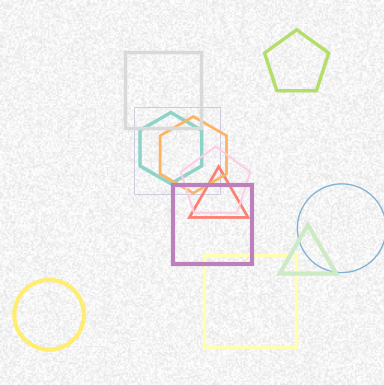[{"shape": "hexagon", "thickness": 2.5, "radius": 0.46, "center": [0.444, 0.615]}, {"shape": "square", "thickness": 2.5, "radius": 0.6, "center": [0.649, 0.218]}, {"shape": "square", "thickness": 0.5, "radius": 0.56, "center": [0.46, 0.609]}, {"shape": "triangle", "thickness": 2, "radius": 0.44, "center": [0.568, 0.479]}, {"shape": "circle", "thickness": 1, "radius": 0.58, "center": [0.888, 0.407]}, {"shape": "hexagon", "thickness": 2, "radius": 0.5, "center": [0.502, 0.598]}, {"shape": "pentagon", "thickness": 2.5, "radius": 0.44, "center": [0.771, 0.835]}, {"shape": "pentagon", "thickness": 1.5, "radius": 0.48, "center": [0.56, 0.524]}, {"shape": "square", "thickness": 2.5, "radius": 0.5, "center": [0.423, 0.766]}, {"shape": "square", "thickness": 3, "radius": 0.51, "center": [0.552, 0.417]}, {"shape": "triangle", "thickness": 3, "radius": 0.42, "center": [0.8, 0.332]}, {"shape": "circle", "thickness": 3, "radius": 0.45, "center": [0.128, 0.182]}]